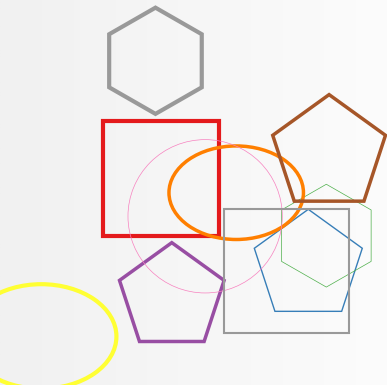[{"shape": "square", "thickness": 3, "radius": 0.74, "center": [0.416, 0.536]}, {"shape": "pentagon", "thickness": 1, "radius": 0.73, "center": [0.796, 0.31]}, {"shape": "hexagon", "thickness": 0.5, "radius": 0.67, "center": [0.842, 0.388]}, {"shape": "pentagon", "thickness": 2.5, "radius": 0.71, "center": [0.443, 0.228]}, {"shape": "oval", "thickness": 2.5, "radius": 0.87, "center": [0.61, 0.499]}, {"shape": "oval", "thickness": 3, "radius": 0.97, "center": [0.106, 0.126]}, {"shape": "pentagon", "thickness": 2.5, "radius": 0.76, "center": [0.849, 0.601]}, {"shape": "circle", "thickness": 0.5, "radius": 1.0, "center": [0.529, 0.438]}, {"shape": "square", "thickness": 1.5, "radius": 0.8, "center": [0.739, 0.296]}, {"shape": "hexagon", "thickness": 3, "radius": 0.69, "center": [0.401, 0.842]}]